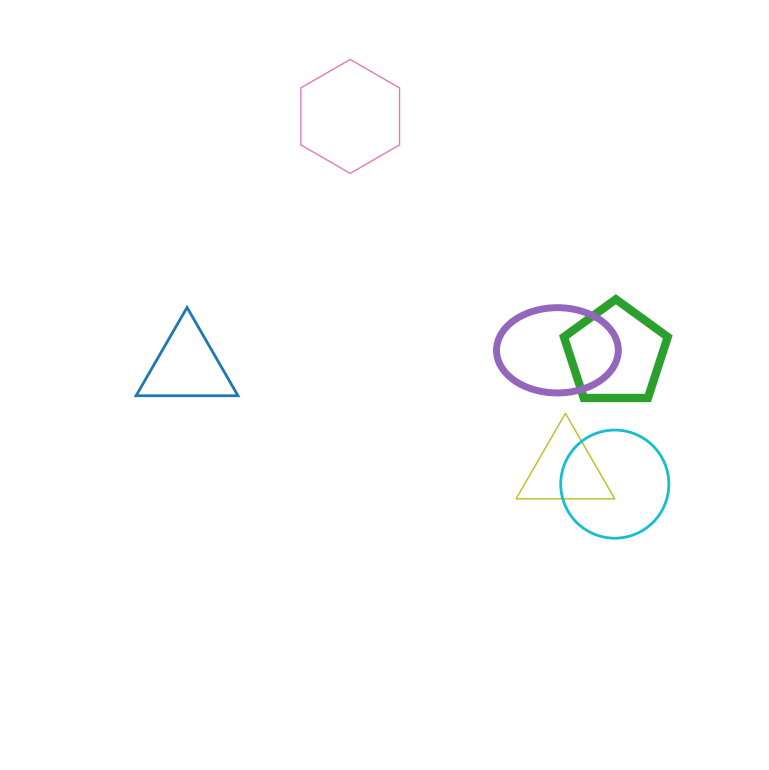[{"shape": "triangle", "thickness": 1, "radius": 0.38, "center": [0.243, 0.524]}, {"shape": "pentagon", "thickness": 3, "radius": 0.35, "center": [0.8, 0.54]}, {"shape": "oval", "thickness": 2.5, "radius": 0.4, "center": [0.724, 0.545]}, {"shape": "hexagon", "thickness": 0.5, "radius": 0.37, "center": [0.455, 0.849]}, {"shape": "triangle", "thickness": 0.5, "radius": 0.37, "center": [0.734, 0.389]}, {"shape": "circle", "thickness": 1, "radius": 0.35, "center": [0.798, 0.371]}]